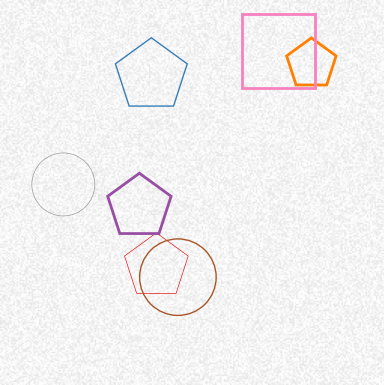[{"shape": "pentagon", "thickness": 0.5, "radius": 0.43, "center": [0.406, 0.308]}, {"shape": "pentagon", "thickness": 1, "radius": 0.49, "center": [0.393, 0.804]}, {"shape": "pentagon", "thickness": 2, "radius": 0.43, "center": [0.362, 0.463]}, {"shape": "pentagon", "thickness": 2, "radius": 0.34, "center": [0.809, 0.834]}, {"shape": "circle", "thickness": 1, "radius": 0.5, "center": [0.462, 0.28]}, {"shape": "square", "thickness": 2, "radius": 0.48, "center": [0.723, 0.867]}, {"shape": "circle", "thickness": 0.5, "radius": 0.41, "center": [0.164, 0.521]}]